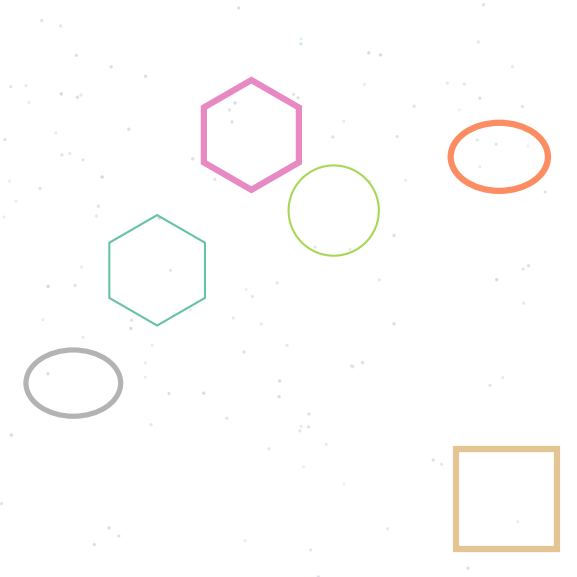[{"shape": "hexagon", "thickness": 1, "radius": 0.48, "center": [0.272, 0.531]}, {"shape": "oval", "thickness": 3, "radius": 0.42, "center": [0.865, 0.728]}, {"shape": "hexagon", "thickness": 3, "radius": 0.48, "center": [0.435, 0.765]}, {"shape": "circle", "thickness": 1, "radius": 0.39, "center": [0.578, 0.635]}, {"shape": "square", "thickness": 3, "radius": 0.44, "center": [0.877, 0.135]}, {"shape": "oval", "thickness": 2.5, "radius": 0.41, "center": [0.127, 0.336]}]